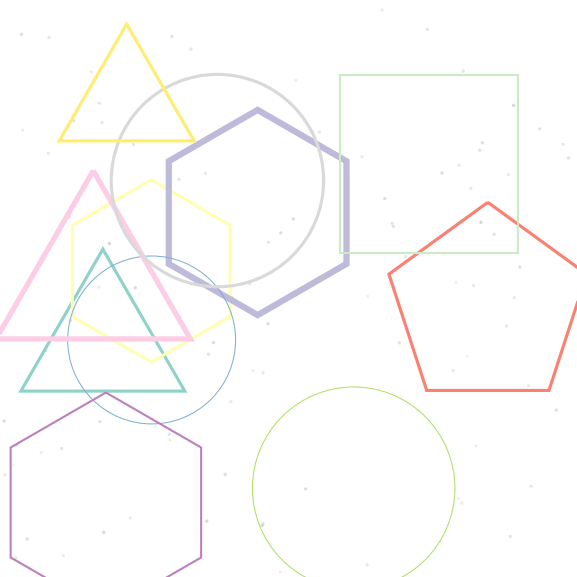[{"shape": "triangle", "thickness": 1.5, "radius": 0.82, "center": [0.178, 0.404]}, {"shape": "hexagon", "thickness": 1.5, "radius": 0.79, "center": [0.262, 0.53]}, {"shape": "hexagon", "thickness": 3, "radius": 0.89, "center": [0.446, 0.631]}, {"shape": "pentagon", "thickness": 1.5, "radius": 0.9, "center": [0.845, 0.469]}, {"shape": "circle", "thickness": 0.5, "radius": 0.73, "center": [0.263, 0.41]}, {"shape": "circle", "thickness": 0.5, "radius": 0.88, "center": [0.612, 0.154]}, {"shape": "triangle", "thickness": 2.5, "radius": 0.97, "center": [0.161, 0.509]}, {"shape": "circle", "thickness": 1.5, "radius": 0.92, "center": [0.376, 0.686]}, {"shape": "hexagon", "thickness": 1, "radius": 0.95, "center": [0.183, 0.129]}, {"shape": "square", "thickness": 1, "radius": 0.77, "center": [0.743, 0.715]}, {"shape": "triangle", "thickness": 1.5, "radius": 0.67, "center": [0.219, 0.823]}]